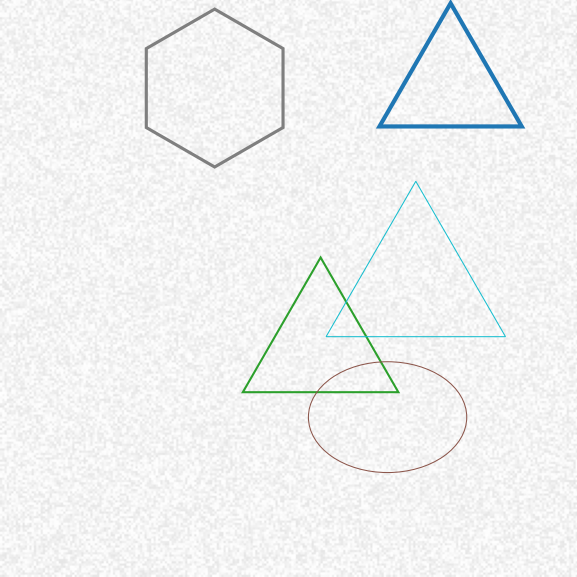[{"shape": "triangle", "thickness": 2, "radius": 0.71, "center": [0.78, 0.851]}, {"shape": "triangle", "thickness": 1, "radius": 0.78, "center": [0.555, 0.398]}, {"shape": "oval", "thickness": 0.5, "radius": 0.69, "center": [0.671, 0.277]}, {"shape": "hexagon", "thickness": 1.5, "radius": 0.68, "center": [0.372, 0.847]}, {"shape": "triangle", "thickness": 0.5, "radius": 0.9, "center": [0.72, 0.506]}]